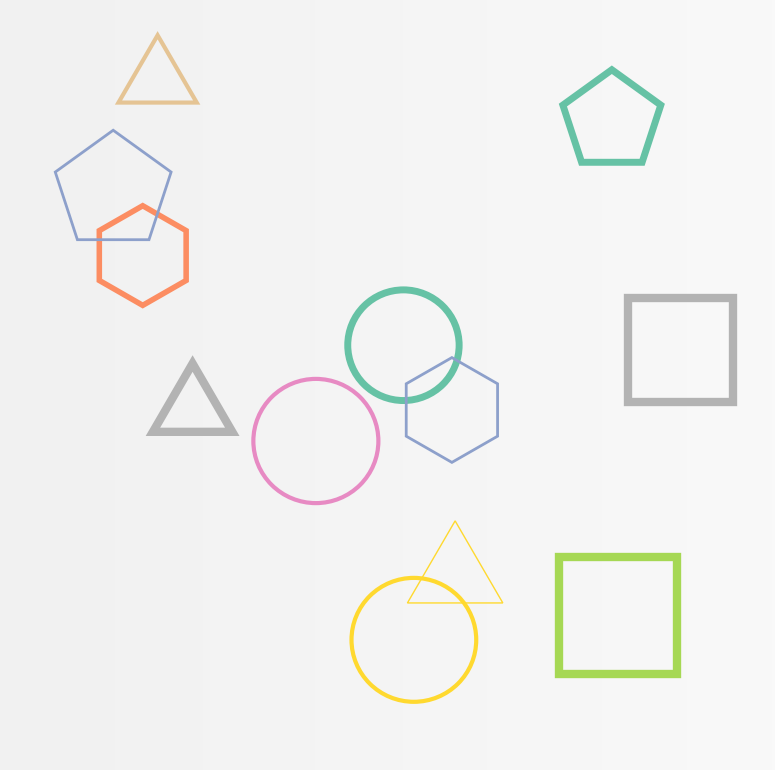[{"shape": "circle", "thickness": 2.5, "radius": 0.36, "center": [0.521, 0.552]}, {"shape": "pentagon", "thickness": 2.5, "radius": 0.33, "center": [0.789, 0.843]}, {"shape": "hexagon", "thickness": 2, "radius": 0.32, "center": [0.184, 0.668]}, {"shape": "hexagon", "thickness": 1, "radius": 0.34, "center": [0.583, 0.468]}, {"shape": "pentagon", "thickness": 1, "radius": 0.39, "center": [0.146, 0.752]}, {"shape": "circle", "thickness": 1.5, "radius": 0.4, "center": [0.408, 0.427]}, {"shape": "square", "thickness": 3, "radius": 0.38, "center": [0.797, 0.2]}, {"shape": "circle", "thickness": 1.5, "radius": 0.4, "center": [0.534, 0.169]}, {"shape": "triangle", "thickness": 0.5, "radius": 0.36, "center": [0.587, 0.252]}, {"shape": "triangle", "thickness": 1.5, "radius": 0.29, "center": [0.203, 0.896]}, {"shape": "square", "thickness": 3, "radius": 0.34, "center": [0.878, 0.546]}, {"shape": "triangle", "thickness": 3, "radius": 0.3, "center": [0.249, 0.469]}]